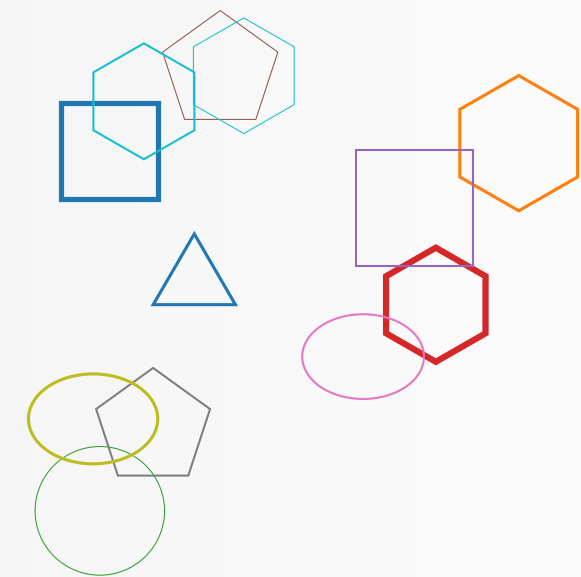[{"shape": "square", "thickness": 2.5, "radius": 0.42, "center": [0.188, 0.737]}, {"shape": "triangle", "thickness": 1.5, "radius": 0.41, "center": [0.334, 0.512]}, {"shape": "hexagon", "thickness": 1.5, "radius": 0.59, "center": [0.892, 0.751]}, {"shape": "circle", "thickness": 0.5, "radius": 0.56, "center": [0.172, 0.115]}, {"shape": "hexagon", "thickness": 3, "radius": 0.49, "center": [0.75, 0.471]}, {"shape": "square", "thickness": 1, "radius": 0.5, "center": [0.713, 0.64]}, {"shape": "pentagon", "thickness": 0.5, "radius": 0.52, "center": [0.379, 0.877]}, {"shape": "oval", "thickness": 1, "radius": 0.52, "center": [0.625, 0.382]}, {"shape": "pentagon", "thickness": 1, "radius": 0.52, "center": [0.263, 0.259]}, {"shape": "oval", "thickness": 1.5, "radius": 0.56, "center": [0.16, 0.274]}, {"shape": "hexagon", "thickness": 0.5, "radius": 0.5, "center": [0.419, 0.868]}, {"shape": "hexagon", "thickness": 1, "radius": 0.5, "center": [0.248, 0.824]}]